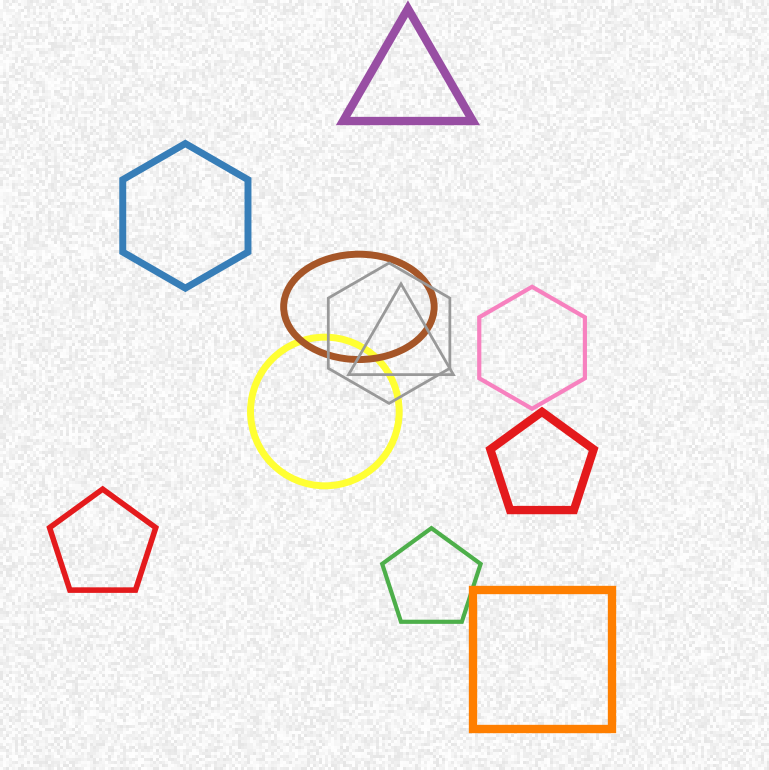[{"shape": "pentagon", "thickness": 3, "radius": 0.35, "center": [0.704, 0.395]}, {"shape": "pentagon", "thickness": 2, "radius": 0.36, "center": [0.133, 0.292]}, {"shape": "hexagon", "thickness": 2.5, "radius": 0.47, "center": [0.241, 0.72]}, {"shape": "pentagon", "thickness": 1.5, "radius": 0.34, "center": [0.56, 0.247]}, {"shape": "triangle", "thickness": 3, "radius": 0.49, "center": [0.53, 0.891]}, {"shape": "square", "thickness": 3, "radius": 0.45, "center": [0.704, 0.143]}, {"shape": "circle", "thickness": 2.5, "radius": 0.48, "center": [0.422, 0.466]}, {"shape": "oval", "thickness": 2.5, "radius": 0.49, "center": [0.466, 0.601]}, {"shape": "hexagon", "thickness": 1.5, "radius": 0.4, "center": [0.691, 0.548]}, {"shape": "hexagon", "thickness": 1, "radius": 0.46, "center": [0.505, 0.567]}, {"shape": "triangle", "thickness": 1, "radius": 0.39, "center": [0.521, 0.553]}]